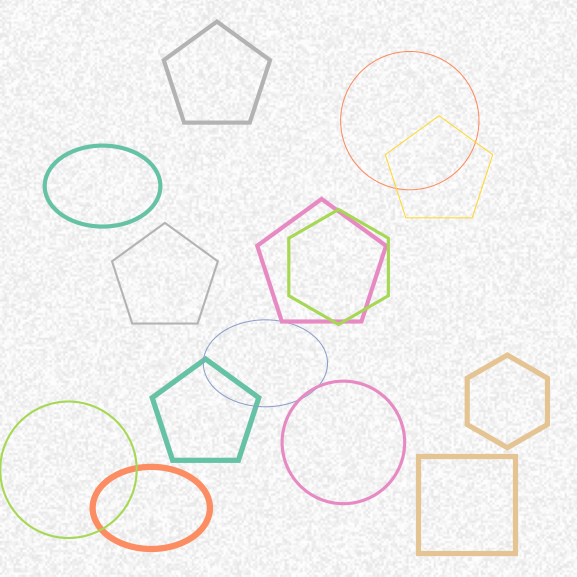[{"shape": "pentagon", "thickness": 2.5, "radius": 0.49, "center": [0.356, 0.281]}, {"shape": "oval", "thickness": 2, "radius": 0.5, "center": [0.178, 0.677]}, {"shape": "circle", "thickness": 0.5, "radius": 0.6, "center": [0.71, 0.79]}, {"shape": "oval", "thickness": 3, "radius": 0.51, "center": [0.262, 0.12]}, {"shape": "oval", "thickness": 0.5, "radius": 0.54, "center": [0.46, 0.37]}, {"shape": "pentagon", "thickness": 2, "radius": 0.59, "center": [0.557, 0.537]}, {"shape": "circle", "thickness": 1.5, "radius": 0.53, "center": [0.595, 0.233]}, {"shape": "circle", "thickness": 1, "radius": 0.59, "center": [0.119, 0.186]}, {"shape": "hexagon", "thickness": 1.5, "radius": 0.5, "center": [0.586, 0.537]}, {"shape": "pentagon", "thickness": 0.5, "radius": 0.49, "center": [0.76, 0.701]}, {"shape": "hexagon", "thickness": 2.5, "radius": 0.4, "center": [0.879, 0.304]}, {"shape": "square", "thickness": 2.5, "radius": 0.42, "center": [0.807, 0.125]}, {"shape": "pentagon", "thickness": 1, "radius": 0.48, "center": [0.286, 0.517]}, {"shape": "pentagon", "thickness": 2, "radius": 0.48, "center": [0.376, 0.865]}]